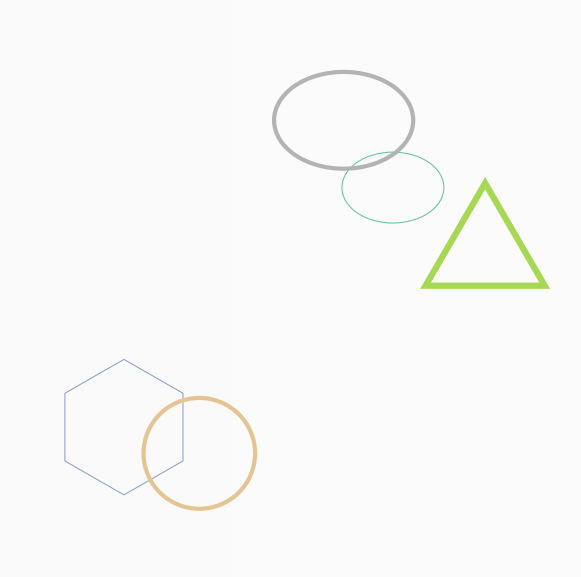[{"shape": "oval", "thickness": 0.5, "radius": 0.44, "center": [0.676, 0.674]}, {"shape": "hexagon", "thickness": 0.5, "radius": 0.59, "center": [0.213, 0.26]}, {"shape": "triangle", "thickness": 3, "radius": 0.59, "center": [0.835, 0.564]}, {"shape": "circle", "thickness": 2, "radius": 0.48, "center": [0.343, 0.214]}, {"shape": "oval", "thickness": 2, "radius": 0.6, "center": [0.591, 0.791]}]